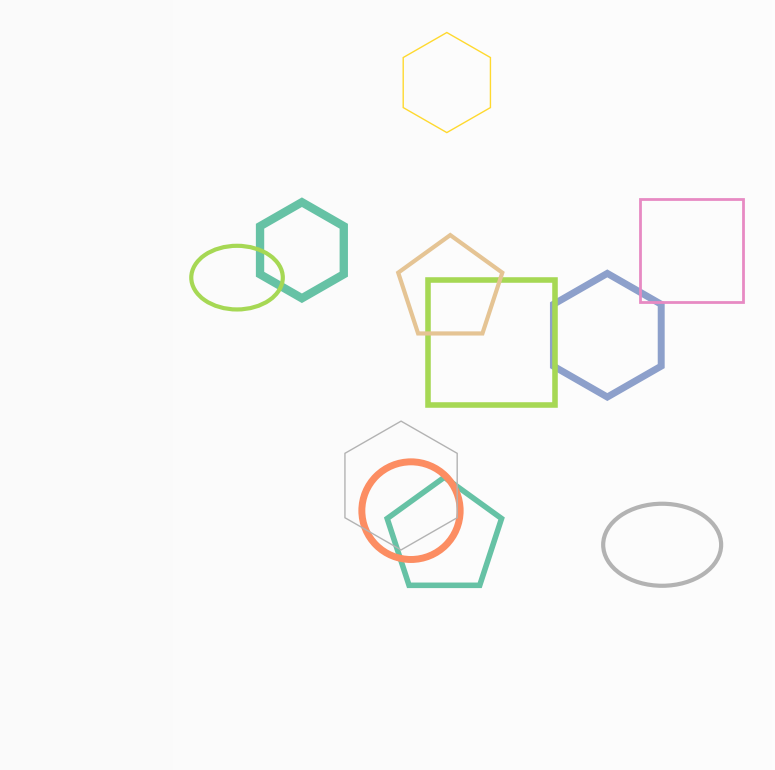[{"shape": "hexagon", "thickness": 3, "radius": 0.31, "center": [0.39, 0.675]}, {"shape": "pentagon", "thickness": 2, "radius": 0.39, "center": [0.573, 0.303]}, {"shape": "circle", "thickness": 2.5, "radius": 0.32, "center": [0.53, 0.337]}, {"shape": "hexagon", "thickness": 2.5, "radius": 0.4, "center": [0.784, 0.565]}, {"shape": "square", "thickness": 1, "radius": 0.33, "center": [0.892, 0.675]}, {"shape": "square", "thickness": 2, "radius": 0.41, "center": [0.634, 0.555]}, {"shape": "oval", "thickness": 1.5, "radius": 0.3, "center": [0.306, 0.639]}, {"shape": "hexagon", "thickness": 0.5, "radius": 0.32, "center": [0.577, 0.893]}, {"shape": "pentagon", "thickness": 1.5, "radius": 0.35, "center": [0.581, 0.624]}, {"shape": "hexagon", "thickness": 0.5, "radius": 0.42, "center": [0.517, 0.369]}, {"shape": "oval", "thickness": 1.5, "radius": 0.38, "center": [0.854, 0.293]}]